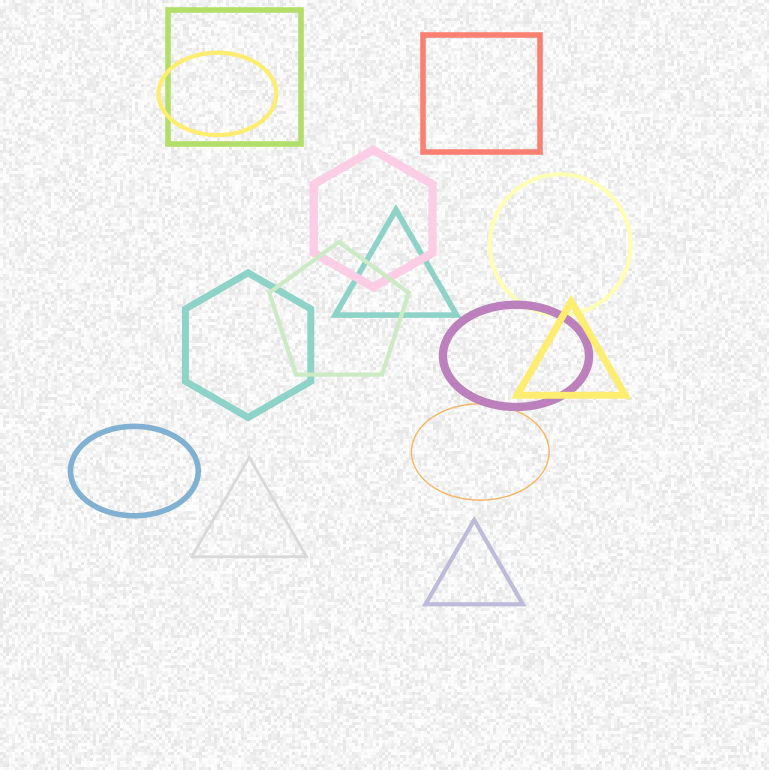[{"shape": "triangle", "thickness": 2, "radius": 0.46, "center": [0.514, 0.636]}, {"shape": "hexagon", "thickness": 2.5, "radius": 0.47, "center": [0.322, 0.552]}, {"shape": "circle", "thickness": 1.5, "radius": 0.46, "center": [0.728, 0.682]}, {"shape": "triangle", "thickness": 1.5, "radius": 0.37, "center": [0.616, 0.252]}, {"shape": "square", "thickness": 2, "radius": 0.38, "center": [0.625, 0.878]}, {"shape": "oval", "thickness": 2, "radius": 0.41, "center": [0.174, 0.388]}, {"shape": "oval", "thickness": 0.5, "radius": 0.45, "center": [0.624, 0.413]}, {"shape": "square", "thickness": 2, "radius": 0.43, "center": [0.304, 0.9]}, {"shape": "hexagon", "thickness": 3, "radius": 0.45, "center": [0.485, 0.716]}, {"shape": "triangle", "thickness": 1, "radius": 0.43, "center": [0.324, 0.32]}, {"shape": "oval", "thickness": 3, "radius": 0.47, "center": [0.67, 0.538]}, {"shape": "pentagon", "thickness": 1.5, "radius": 0.48, "center": [0.44, 0.591]}, {"shape": "oval", "thickness": 1.5, "radius": 0.38, "center": [0.282, 0.878]}, {"shape": "triangle", "thickness": 2.5, "radius": 0.41, "center": [0.742, 0.527]}]